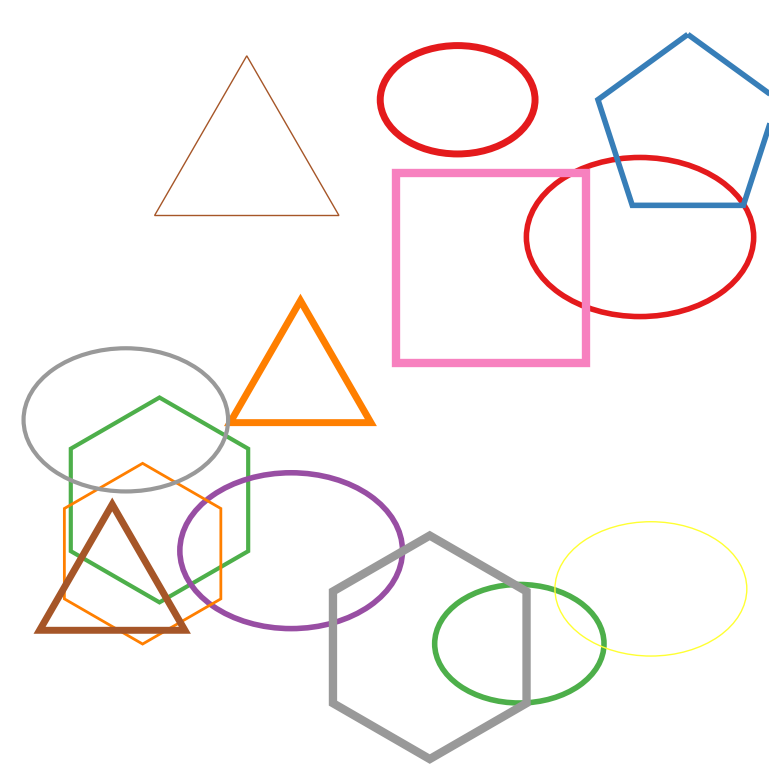[{"shape": "oval", "thickness": 2, "radius": 0.74, "center": [0.831, 0.692]}, {"shape": "oval", "thickness": 2.5, "radius": 0.5, "center": [0.594, 0.87]}, {"shape": "pentagon", "thickness": 2, "radius": 0.61, "center": [0.893, 0.833]}, {"shape": "hexagon", "thickness": 1.5, "radius": 0.67, "center": [0.207, 0.351]}, {"shape": "oval", "thickness": 2, "radius": 0.55, "center": [0.674, 0.164]}, {"shape": "oval", "thickness": 2, "radius": 0.72, "center": [0.378, 0.285]}, {"shape": "triangle", "thickness": 2.5, "radius": 0.53, "center": [0.39, 0.504]}, {"shape": "hexagon", "thickness": 1, "radius": 0.59, "center": [0.185, 0.281]}, {"shape": "oval", "thickness": 0.5, "radius": 0.62, "center": [0.845, 0.235]}, {"shape": "triangle", "thickness": 0.5, "radius": 0.69, "center": [0.32, 0.789]}, {"shape": "triangle", "thickness": 2.5, "radius": 0.54, "center": [0.146, 0.236]}, {"shape": "square", "thickness": 3, "radius": 0.62, "center": [0.638, 0.652]}, {"shape": "hexagon", "thickness": 3, "radius": 0.73, "center": [0.558, 0.159]}, {"shape": "oval", "thickness": 1.5, "radius": 0.66, "center": [0.163, 0.455]}]